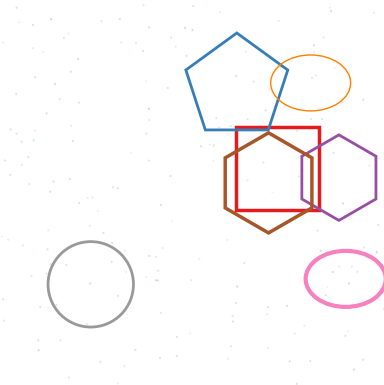[{"shape": "square", "thickness": 2.5, "radius": 0.54, "center": [0.721, 0.562]}, {"shape": "pentagon", "thickness": 2, "radius": 0.7, "center": [0.615, 0.775]}, {"shape": "hexagon", "thickness": 2, "radius": 0.56, "center": [0.88, 0.539]}, {"shape": "oval", "thickness": 1, "radius": 0.52, "center": [0.807, 0.785]}, {"shape": "hexagon", "thickness": 2.5, "radius": 0.65, "center": [0.698, 0.525]}, {"shape": "oval", "thickness": 3, "radius": 0.52, "center": [0.898, 0.276]}, {"shape": "circle", "thickness": 2, "radius": 0.55, "center": [0.236, 0.261]}]